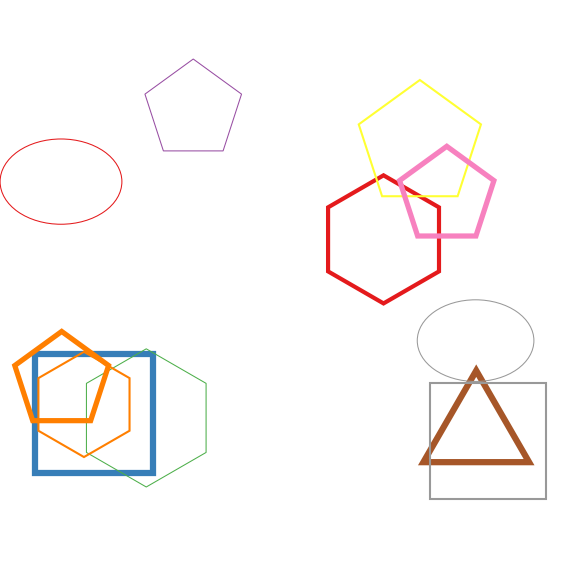[{"shape": "hexagon", "thickness": 2, "radius": 0.55, "center": [0.664, 0.585]}, {"shape": "oval", "thickness": 0.5, "radius": 0.53, "center": [0.106, 0.685]}, {"shape": "square", "thickness": 3, "radius": 0.51, "center": [0.163, 0.283]}, {"shape": "hexagon", "thickness": 0.5, "radius": 0.6, "center": [0.253, 0.275]}, {"shape": "pentagon", "thickness": 0.5, "radius": 0.44, "center": [0.335, 0.809]}, {"shape": "pentagon", "thickness": 2.5, "radius": 0.43, "center": [0.107, 0.34]}, {"shape": "hexagon", "thickness": 1, "radius": 0.46, "center": [0.145, 0.299]}, {"shape": "pentagon", "thickness": 1, "radius": 0.56, "center": [0.727, 0.749]}, {"shape": "triangle", "thickness": 3, "radius": 0.53, "center": [0.825, 0.252]}, {"shape": "pentagon", "thickness": 2.5, "radius": 0.43, "center": [0.774, 0.66]}, {"shape": "square", "thickness": 1, "radius": 0.5, "center": [0.845, 0.235]}, {"shape": "oval", "thickness": 0.5, "radius": 0.5, "center": [0.824, 0.409]}]